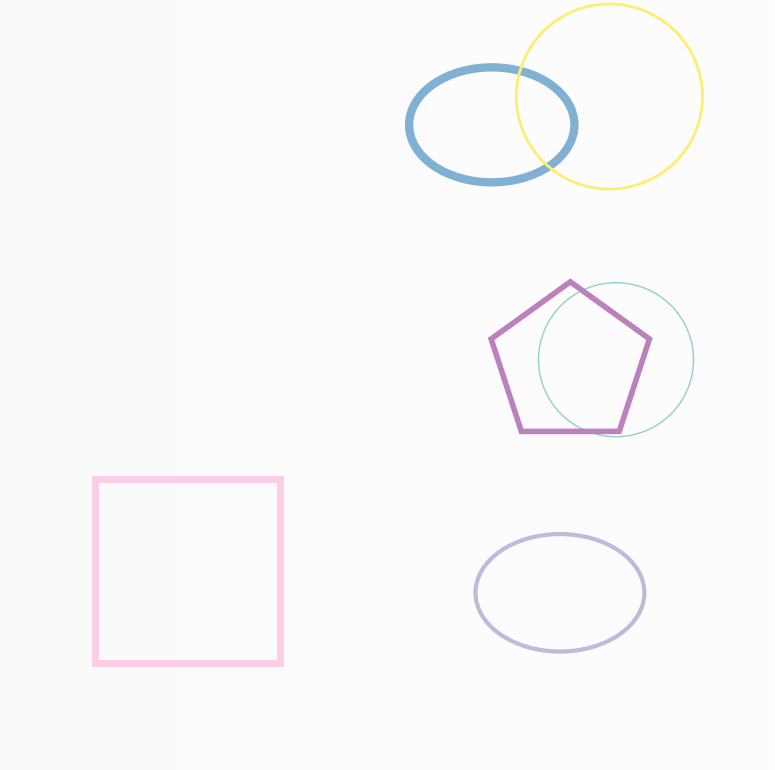[{"shape": "circle", "thickness": 0.5, "radius": 0.5, "center": [0.795, 0.533]}, {"shape": "oval", "thickness": 1.5, "radius": 0.54, "center": [0.722, 0.23]}, {"shape": "oval", "thickness": 3, "radius": 0.53, "center": [0.635, 0.838]}, {"shape": "square", "thickness": 2.5, "radius": 0.6, "center": [0.242, 0.258]}, {"shape": "pentagon", "thickness": 2, "radius": 0.54, "center": [0.736, 0.527]}, {"shape": "circle", "thickness": 1, "radius": 0.6, "center": [0.786, 0.875]}]